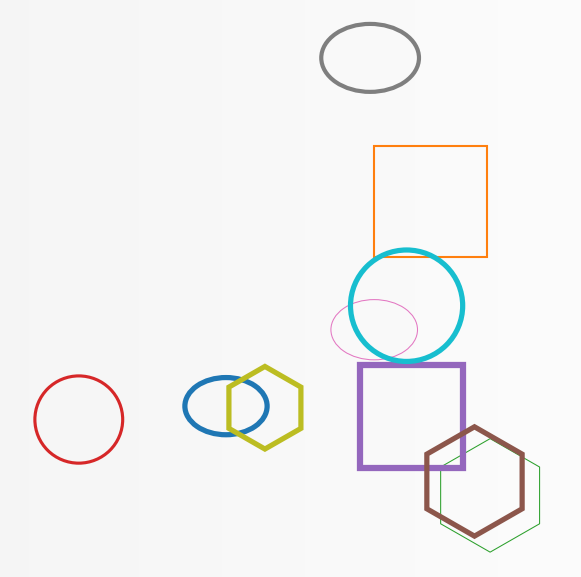[{"shape": "oval", "thickness": 2.5, "radius": 0.35, "center": [0.389, 0.296]}, {"shape": "square", "thickness": 1, "radius": 0.48, "center": [0.741, 0.651]}, {"shape": "hexagon", "thickness": 0.5, "radius": 0.49, "center": [0.843, 0.141]}, {"shape": "circle", "thickness": 1.5, "radius": 0.38, "center": [0.136, 0.273]}, {"shape": "square", "thickness": 3, "radius": 0.44, "center": [0.708, 0.278]}, {"shape": "hexagon", "thickness": 2.5, "radius": 0.47, "center": [0.816, 0.165]}, {"shape": "oval", "thickness": 0.5, "radius": 0.37, "center": [0.644, 0.428]}, {"shape": "oval", "thickness": 2, "radius": 0.42, "center": [0.637, 0.899]}, {"shape": "hexagon", "thickness": 2.5, "radius": 0.36, "center": [0.456, 0.293]}, {"shape": "circle", "thickness": 2.5, "radius": 0.48, "center": [0.7, 0.47]}]